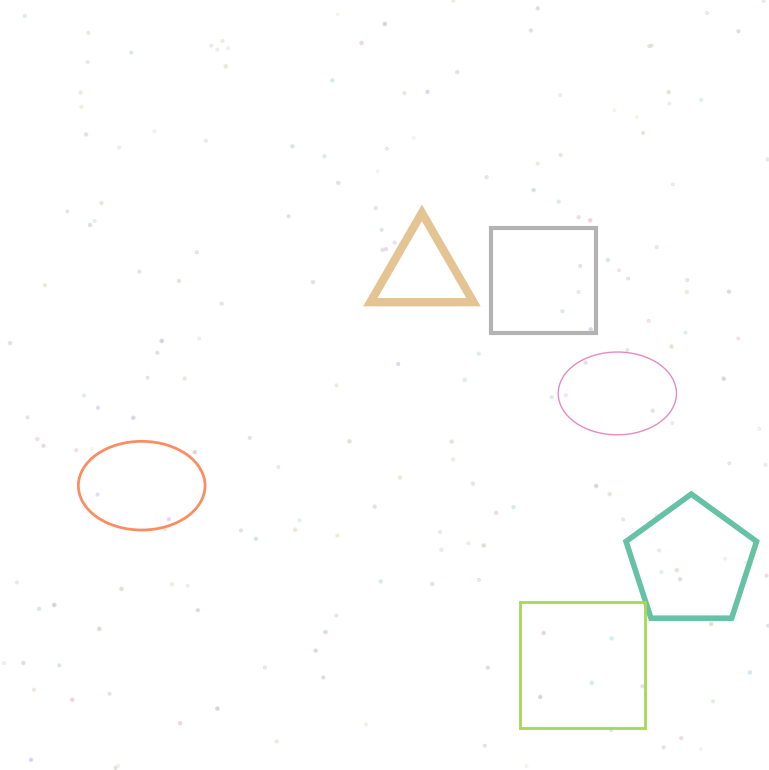[{"shape": "pentagon", "thickness": 2, "radius": 0.45, "center": [0.898, 0.269]}, {"shape": "oval", "thickness": 1, "radius": 0.41, "center": [0.184, 0.369]}, {"shape": "oval", "thickness": 0.5, "radius": 0.38, "center": [0.802, 0.489]}, {"shape": "square", "thickness": 1, "radius": 0.41, "center": [0.757, 0.136]}, {"shape": "triangle", "thickness": 3, "radius": 0.39, "center": [0.548, 0.646]}, {"shape": "square", "thickness": 1.5, "radius": 0.34, "center": [0.706, 0.636]}]